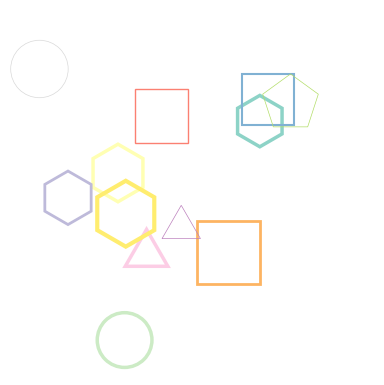[{"shape": "hexagon", "thickness": 2.5, "radius": 0.33, "center": [0.675, 0.685]}, {"shape": "hexagon", "thickness": 2.5, "radius": 0.37, "center": [0.306, 0.551]}, {"shape": "hexagon", "thickness": 2, "radius": 0.35, "center": [0.177, 0.486]}, {"shape": "square", "thickness": 1, "radius": 0.35, "center": [0.419, 0.699]}, {"shape": "square", "thickness": 1.5, "radius": 0.33, "center": [0.696, 0.741]}, {"shape": "square", "thickness": 2, "radius": 0.41, "center": [0.593, 0.345]}, {"shape": "pentagon", "thickness": 0.5, "radius": 0.38, "center": [0.755, 0.732]}, {"shape": "triangle", "thickness": 2.5, "radius": 0.32, "center": [0.381, 0.34]}, {"shape": "circle", "thickness": 0.5, "radius": 0.37, "center": [0.102, 0.821]}, {"shape": "triangle", "thickness": 0.5, "radius": 0.29, "center": [0.471, 0.409]}, {"shape": "circle", "thickness": 2.5, "radius": 0.36, "center": [0.324, 0.117]}, {"shape": "hexagon", "thickness": 3, "radius": 0.43, "center": [0.327, 0.445]}]